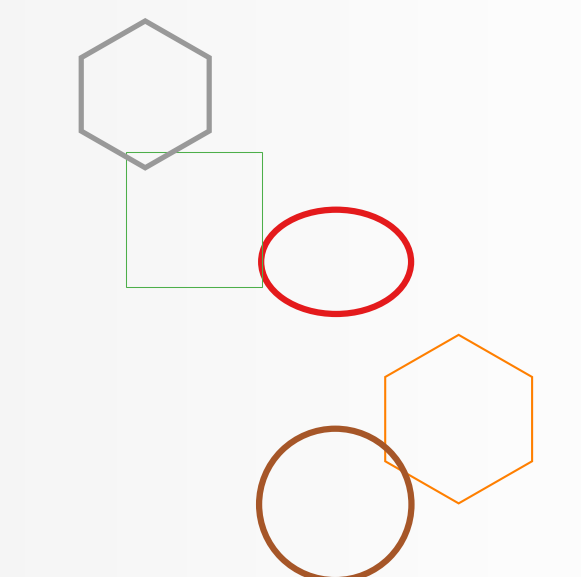[{"shape": "oval", "thickness": 3, "radius": 0.64, "center": [0.578, 0.546]}, {"shape": "square", "thickness": 0.5, "radius": 0.59, "center": [0.333, 0.619]}, {"shape": "hexagon", "thickness": 1, "radius": 0.73, "center": [0.789, 0.273]}, {"shape": "circle", "thickness": 3, "radius": 0.66, "center": [0.577, 0.126]}, {"shape": "hexagon", "thickness": 2.5, "radius": 0.64, "center": [0.25, 0.836]}]